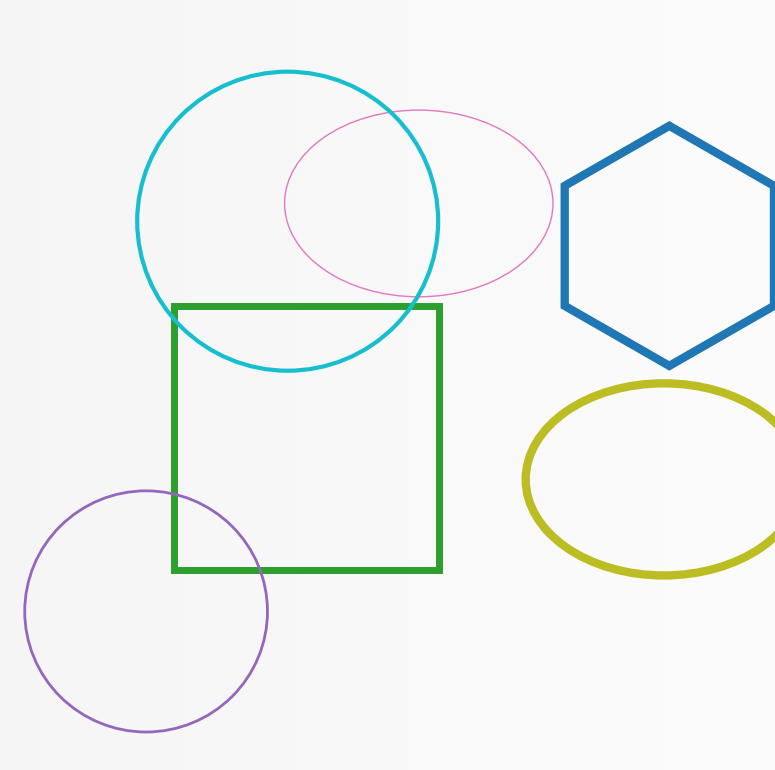[{"shape": "hexagon", "thickness": 3, "radius": 0.78, "center": [0.864, 0.681]}, {"shape": "square", "thickness": 2.5, "radius": 0.86, "center": [0.396, 0.431]}, {"shape": "circle", "thickness": 1, "radius": 0.78, "center": [0.189, 0.206]}, {"shape": "oval", "thickness": 0.5, "radius": 0.87, "center": [0.54, 0.736]}, {"shape": "oval", "thickness": 3, "radius": 0.89, "center": [0.857, 0.377]}, {"shape": "circle", "thickness": 1.5, "radius": 0.97, "center": [0.371, 0.713]}]